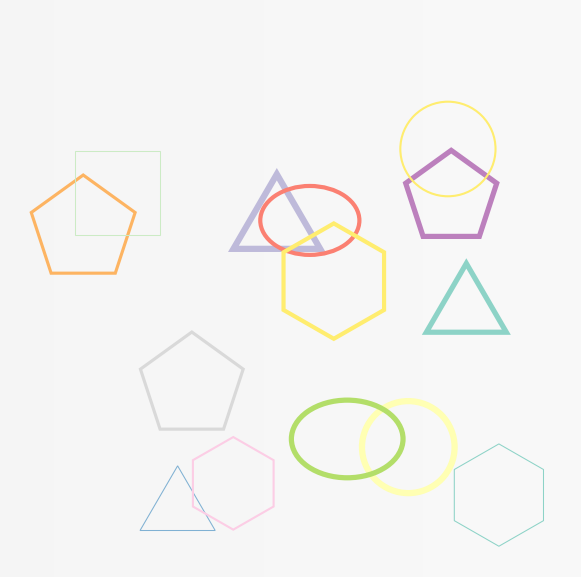[{"shape": "triangle", "thickness": 2.5, "radius": 0.4, "center": [0.802, 0.464]}, {"shape": "hexagon", "thickness": 0.5, "radius": 0.44, "center": [0.858, 0.142]}, {"shape": "circle", "thickness": 3, "radius": 0.4, "center": [0.702, 0.225]}, {"shape": "triangle", "thickness": 3, "radius": 0.43, "center": [0.476, 0.611]}, {"shape": "oval", "thickness": 2, "radius": 0.43, "center": [0.533, 0.617]}, {"shape": "triangle", "thickness": 0.5, "radius": 0.37, "center": [0.306, 0.118]}, {"shape": "pentagon", "thickness": 1.5, "radius": 0.47, "center": [0.143, 0.602]}, {"shape": "oval", "thickness": 2.5, "radius": 0.48, "center": [0.597, 0.239]}, {"shape": "hexagon", "thickness": 1, "radius": 0.4, "center": [0.401, 0.162]}, {"shape": "pentagon", "thickness": 1.5, "radius": 0.46, "center": [0.33, 0.331]}, {"shape": "pentagon", "thickness": 2.5, "radius": 0.41, "center": [0.776, 0.656]}, {"shape": "square", "thickness": 0.5, "radius": 0.36, "center": [0.202, 0.666]}, {"shape": "circle", "thickness": 1, "radius": 0.41, "center": [0.771, 0.741]}, {"shape": "hexagon", "thickness": 2, "radius": 0.5, "center": [0.574, 0.512]}]